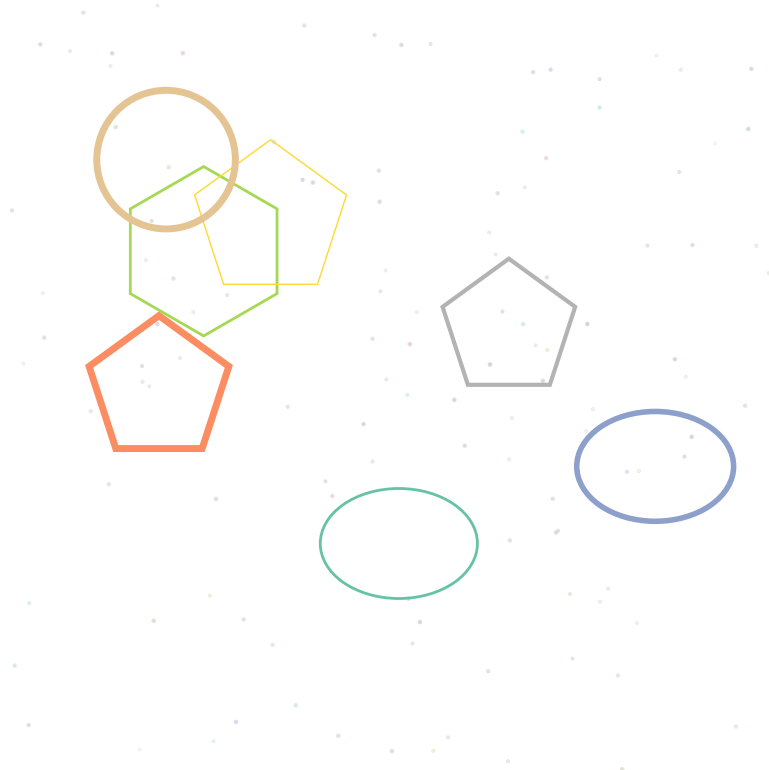[{"shape": "oval", "thickness": 1, "radius": 0.51, "center": [0.518, 0.294]}, {"shape": "pentagon", "thickness": 2.5, "radius": 0.48, "center": [0.206, 0.495]}, {"shape": "oval", "thickness": 2, "radius": 0.51, "center": [0.851, 0.394]}, {"shape": "hexagon", "thickness": 1, "radius": 0.55, "center": [0.265, 0.674]}, {"shape": "pentagon", "thickness": 0.5, "radius": 0.52, "center": [0.351, 0.715]}, {"shape": "circle", "thickness": 2.5, "radius": 0.45, "center": [0.216, 0.793]}, {"shape": "pentagon", "thickness": 1.5, "radius": 0.45, "center": [0.661, 0.574]}]